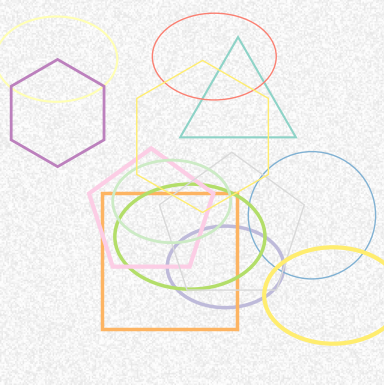[{"shape": "triangle", "thickness": 1.5, "radius": 0.87, "center": [0.618, 0.73]}, {"shape": "oval", "thickness": 1.5, "radius": 0.79, "center": [0.146, 0.846]}, {"shape": "oval", "thickness": 2.5, "radius": 0.76, "center": [0.586, 0.307]}, {"shape": "oval", "thickness": 1, "radius": 0.8, "center": [0.557, 0.853]}, {"shape": "circle", "thickness": 1, "radius": 0.83, "center": [0.81, 0.441]}, {"shape": "square", "thickness": 2.5, "radius": 0.88, "center": [0.44, 0.323]}, {"shape": "oval", "thickness": 2.5, "radius": 0.97, "center": [0.493, 0.385]}, {"shape": "pentagon", "thickness": 3, "radius": 0.85, "center": [0.393, 0.445]}, {"shape": "pentagon", "thickness": 1, "radius": 0.99, "center": [0.602, 0.407]}, {"shape": "hexagon", "thickness": 2, "radius": 0.7, "center": [0.15, 0.706]}, {"shape": "oval", "thickness": 2, "radius": 0.77, "center": [0.446, 0.477]}, {"shape": "oval", "thickness": 3, "radius": 0.89, "center": [0.865, 0.232]}, {"shape": "hexagon", "thickness": 1, "radius": 0.99, "center": [0.526, 0.646]}]